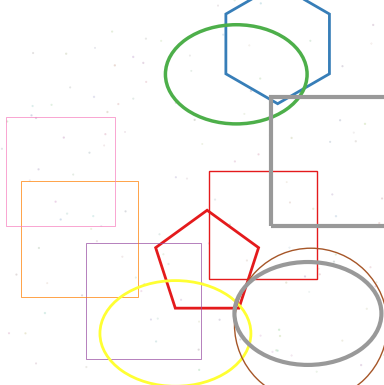[{"shape": "square", "thickness": 1, "radius": 0.7, "center": [0.684, 0.417]}, {"shape": "pentagon", "thickness": 2, "radius": 0.7, "center": [0.538, 0.313]}, {"shape": "hexagon", "thickness": 2, "radius": 0.78, "center": [0.721, 0.886]}, {"shape": "oval", "thickness": 2.5, "radius": 0.92, "center": [0.614, 0.807]}, {"shape": "square", "thickness": 0.5, "radius": 0.75, "center": [0.372, 0.219]}, {"shape": "square", "thickness": 0.5, "radius": 0.75, "center": [0.207, 0.38]}, {"shape": "oval", "thickness": 2, "radius": 0.98, "center": [0.456, 0.134]}, {"shape": "circle", "thickness": 1, "radius": 0.99, "center": [0.808, 0.157]}, {"shape": "square", "thickness": 0.5, "radius": 0.71, "center": [0.157, 0.555]}, {"shape": "oval", "thickness": 3, "radius": 0.95, "center": [0.8, 0.186]}, {"shape": "square", "thickness": 3, "radius": 0.84, "center": [0.871, 0.581]}]